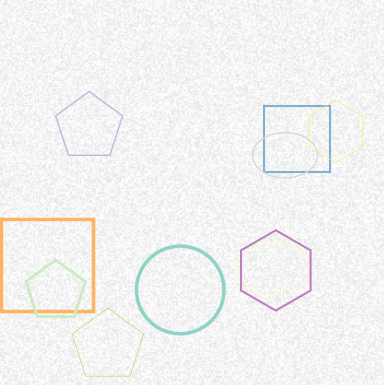[{"shape": "circle", "thickness": 2.5, "radius": 0.57, "center": [0.468, 0.247]}, {"shape": "oval", "thickness": 0.5, "radius": 0.48, "center": [0.71, 0.304]}, {"shape": "pentagon", "thickness": 1, "radius": 0.46, "center": [0.232, 0.671]}, {"shape": "square", "thickness": 1.5, "radius": 0.43, "center": [0.772, 0.639]}, {"shape": "square", "thickness": 2.5, "radius": 0.6, "center": [0.122, 0.312]}, {"shape": "pentagon", "thickness": 0.5, "radius": 0.49, "center": [0.28, 0.102]}, {"shape": "oval", "thickness": 1, "radius": 0.42, "center": [0.74, 0.597]}, {"shape": "hexagon", "thickness": 1.5, "radius": 0.52, "center": [0.716, 0.298]}, {"shape": "pentagon", "thickness": 2, "radius": 0.41, "center": [0.145, 0.243]}, {"shape": "hexagon", "thickness": 0.5, "radius": 0.4, "center": [0.872, 0.658]}]